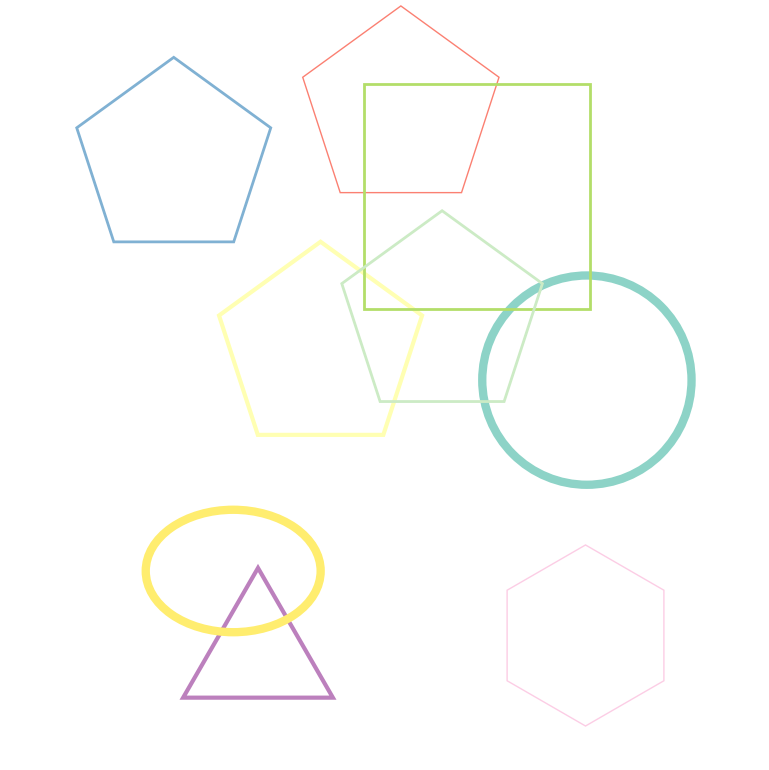[{"shape": "circle", "thickness": 3, "radius": 0.68, "center": [0.762, 0.506]}, {"shape": "pentagon", "thickness": 1.5, "radius": 0.69, "center": [0.416, 0.547]}, {"shape": "pentagon", "thickness": 0.5, "radius": 0.67, "center": [0.521, 0.858]}, {"shape": "pentagon", "thickness": 1, "radius": 0.66, "center": [0.226, 0.793]}, {"shape": "square", "thickness": 1, "radius": 0.73, "center": [0.62, 0.745]}, {"shape": "hexagon", "thickness": 0.5, "radius": 0.59, "center": [0.76, 0.175]}, {"shape": "triangle", "thickness": 1.5, "radius": 0.56, "center": [0.335, 0.15]}, {"shape": "pentagon", "thickness": 1, "radius": 0.68, "center": [0.574, 0.589]}, {"shape": "oval", "thickness": 3, "radius": 0.57, "center": [0.303, 0.258]}]